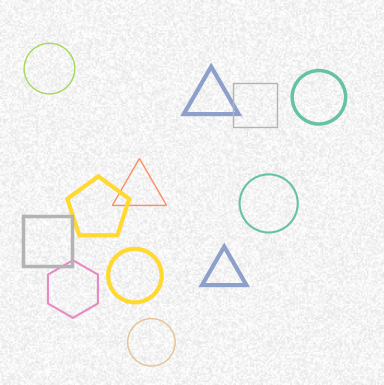[{"shape": "circle", "thickness": 2.5, "radius": 0.35, "center": [0.828, 0.747]}, {"shape": "circle", "thickness": 1.5, "radius": 0.38, "center": [0.698, 0.472]}, {"shape": "triangle", "thickness": 1, "radius": 0.41, "center": [0.362, 0.507]}, {"shape": "triangle", "thickness": 3, "radius": 0.41, "center": [0.549, 0.745]}, {"shape": "triangle", "thickness": 3, "radius": 0.33, "center": [0.582, 0.293]}, {"shape": "hexagon", "thickness": 1.5, "radius": 0.37, "center": [0.189, 0.249]}, {"shape": "circle", "thickness": 1, "radius": 0.33, "center": [0.128, 0.822]}, {"shape": "pentagon", "thickness": 3, "radius": 0.42, "center": [0.255, 0.457]}, {"shape": "circle", "thickness": 3, "radius": 0.35, "center": [0.35, 0.284]}, {"shape": "circle", "thickness": 1, "radius": 0.31, "center": [0.393, 0.111]}, {"shape": "square", "thickness": 2.5, "radius": 0.32, "center": [0.125, 0.374]}, {"shape": "square", "thickness": 1, "radius": 0.29, "center": [0.663, 0.727]}]